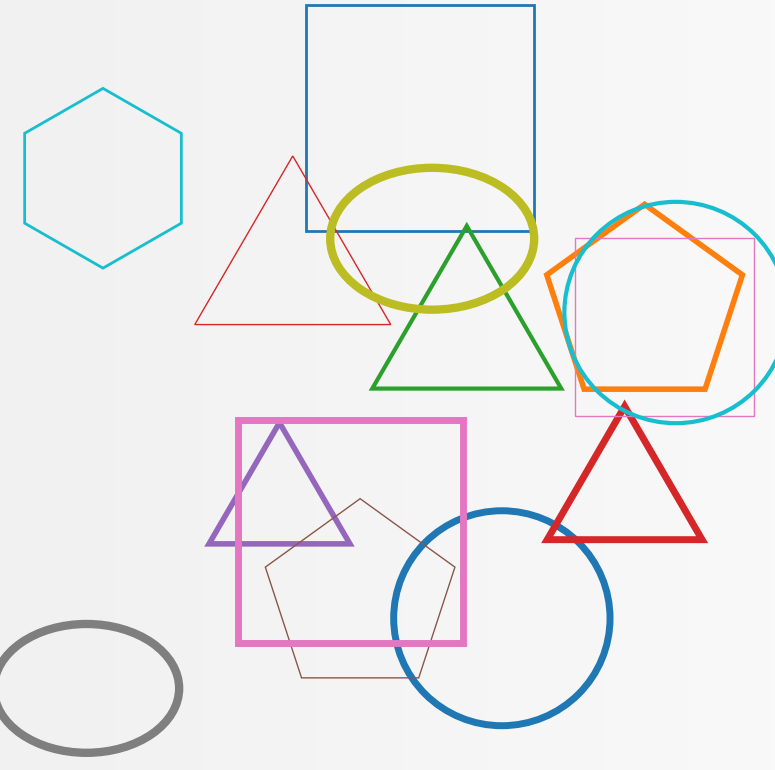[{"shape": "square", "thickness": 1, "radius": 0.73, "center": [0.542, 0.847]}, {"shape": "circle", "thickness": 2.5, "radius": 0.7, "center": [0.648, 0.197]}, {"shape": "pentagon", "thickness": 2, "radius": 0.66, "center": [0.832, 0.602]}, {"shape": "triangle", "thickness": 1.5, "radius": 0.7, "center": [0.602, 0.566]}, {"shape": "triangle", "thickness": 2.5, "radius": 0.58, "center": [0.806, 0.357]}, {"shape": "triangle", "thickness": 0.5, "radius": 0.73, "center": [0.378, 0.651]}, {"shape": "triangle", "thickness": 2, "radius": 0.52, "center": [0.361, 0.346]}, {"shape": "pentagon", "thickness": 0.5, "radius": 0.64, "center": [0.465, 0.224]}, {"shape": "square", "thickness": 2.5, "radius": 0.72, "center": [0.452, 0.31]}, {"shape": "square", "thickness": 0.5, "radius": 0.58, "center": [0.857, 0.575]}, {"shape": "oval", "thickness": 3, "radius": 0.6, "center": [0.112, 0.106]}, {"shape": "oval", "thickness": 3, "radius": 0.66, "center": [0.558, 0.69]}, {"shape": "circle", "thickness": 1.5, "radius": 0.72, "center": [0.872, 0.594]}, {"shape": "hexagon", "thickness": 1, "radius": 0.58, "center": [0.133, 0.769]}]